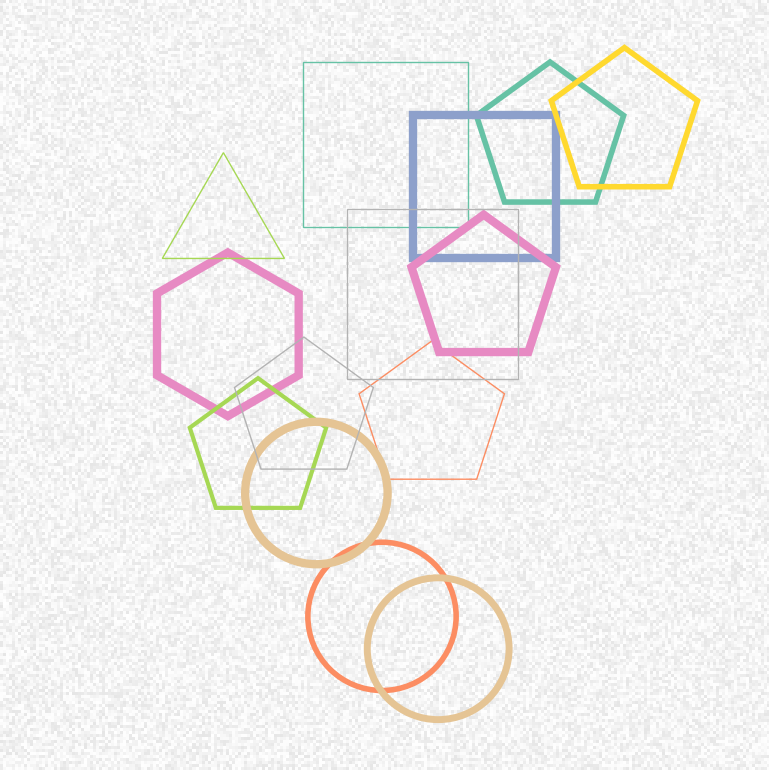[{"shape": "square", "thickness": 0.5, "radius": 0.54, "center": [0.501, 0.813]}, {"shape": "pentagon", "thickness": 2, "radius": 0.5, "center": [0.714, 0.819]}, {"shape": "pentagon", "thickness": 0.5, "radius": 0.5, "center": [0.561, 0.458]}, {"shape": "circle", "thickness": 2, "radius": 0.48, "center": [0.496, 0.2]}, {"shape": "square", "thickness": 3, "radius": 0.47, "center": [0.63, 0.758]}, {"shape": "hexagon", "thickness": 3, "radius": 0.53, "center": [0.296, 0.566]}, {"shape": "pentagon", "thickness": 3, "radius": 0.49, "center": [0.628, 0.623]}, {"shape": "triangle", "thickness": 0.5, "radius": 0.46, "center": [0.29, 0.71]}, {"shape": "pentagon", "thickness": 1.5, "radius": 0.47, "center": [0.335, 0.416]}, {"shape": "pentagon", "thickness": 2, "radius": 0.5, "center": [0.811, 0.838]}, {"shape": "circle", "thickness": 3, "radius": 0.46, "center": [0.411, 0.36]}, {"shape": "circle", "thickness": 2.5, "radius": 0.46, "center": [0.569, 0.158]}, {"shape": "square", "thickness": 0.5, "radius": 0.55, "center": [0.562, 0.618]}, {"shape": "pentagon", "thickness": 0.5, "radius": 0.47, "center": [0.395, 0.467]}]